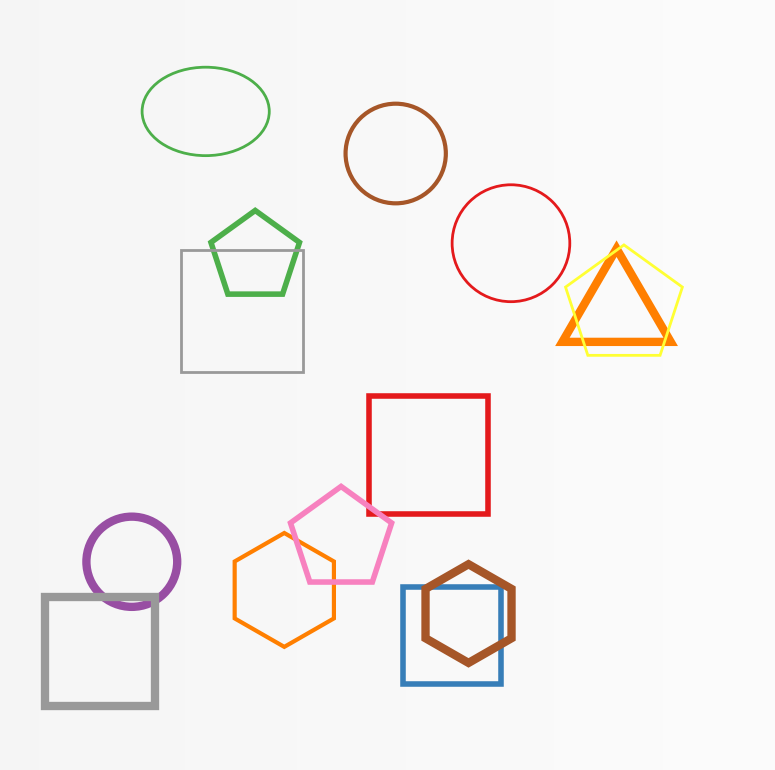[{"shape": "square", "thickness": 2, "radius": 0.38, "center": [0.553, 0.409]}, {"shape": "circle", "thickness": 1, "radius": 0.38, "center": [0.659, 0.684]}, {"shape": "square", "thickness": 2, "radius": 0.32, "center": [0.583, 0.175]}, {"shape": "pentagon", "thickness": 2, "radius": 0.3, "center": [0.329, 0.667]}, {"shape": "oval", "thickness": 1, "radius": 0.41, "center": [0.265, 0.855]}, {"shape": "circle", "thickness": 3, "radius": 0.29, "center": [0.17, 0.27]}, {"shape": "hexagon", "thickness": 1.5, "radius": 0.37, "center": [0.367, 0.234]}, {"shape": "triangle", "thickness": 3, "radius": 0.4, "center": [0.796, 0.596]}, {"shape": "pentagon", "thickness": 1, "radius": 0.4, "center": [0.805, 0.603]}, {"shape": "hexagon", "thickness": 3, "radius": 0.32, "center": [0.605, 0.203]}, {"shape": "circle", "thickness": 1.5, "radius": 0.32, "center": [0.511, 0.801]}, {"shape": "pentagon", "thickness": 2, "radius": 0.34, "center": [0.44, 0.3]}, {"shape": "square", "thickness": 3, "radius": 0.35, "center": [0.129, 0.154]}, {"shape": "square", "thickness": 1, "radius": 0.4, "center": [0.312, 0.596]}]